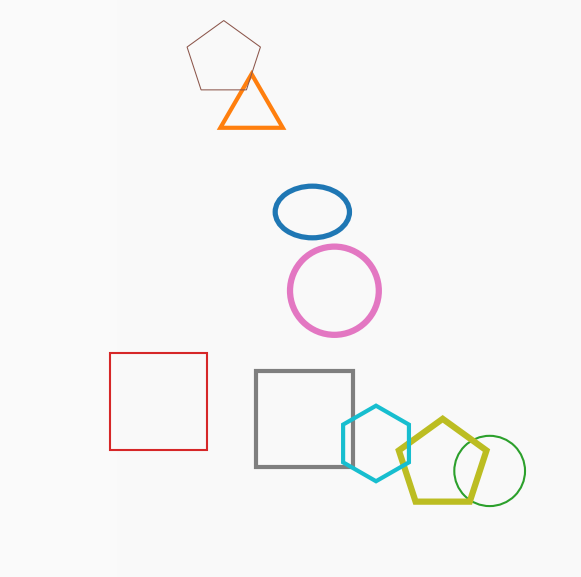[{"shape": "oval", "thickness": 2.5, "radius": 0.32, "center": [0.537, 0.632]}, {"shape": "triangle", "thickness": 2, "radius": 0.31, "center": [0.433, 0.809]}, {"shape": "circle", "thickness": 1, "radius": 0.3, "center": [0.842, 0.184]}, {"shape": "square", "thickness": 1, "radius": 0.42, "center": [0.273, 0.304]}, {"shape": "pentagon", "thickness": 0.5, "radius": 0.33, "center": [0.385, 0.897]}, {"shape": "circle", "thickness": 3, "radius": 0.38, "center": [0.575, 0.496]}, {"shape": "square", "thickness": 2, "radius": 0.42, "center": [0.524, 0.273]}, {"shape": "pentagon", "thickness": 3, "radius": 0.4, "center": [0.762, 0.195]}, {"shape": "hexagon", "thickness": 2, "radius": 0.33, "center": [0.647, 0.231]}]